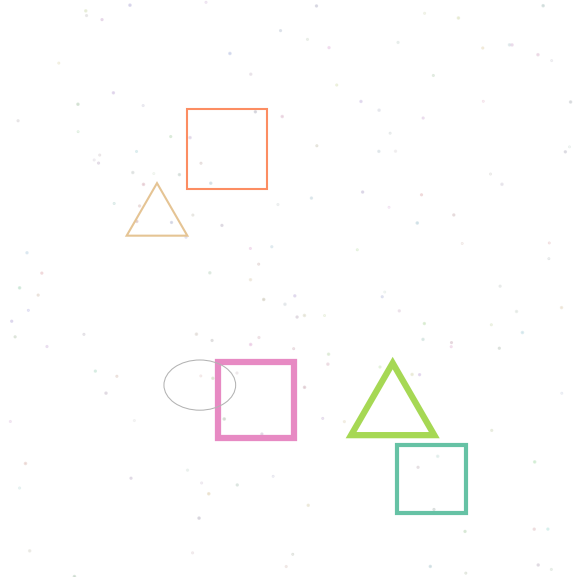[{"shape": "square", "thickness": 2, "radius": 0.3, "center": [0.748, 0.17]}, {"shape": "square", "thickness": 1, "radius": 0.35, "center": [0.393, 0.741]}, {"shape": "square", "thickness": 3, "radius": 0.33, "center": [0.443, 0.307]}, {"shape": "triangle", "thickness": 3, "radius": 0.42, "center": [0.68, 0.287]}, {"shape": "triangle", "thickness": 1, "radius": 0.3, "center": [0.272, 0.621]}, {"shape": "oval", "thickness": 0.5, "radius": 0.31, "center": [0.346, 0.332]}]